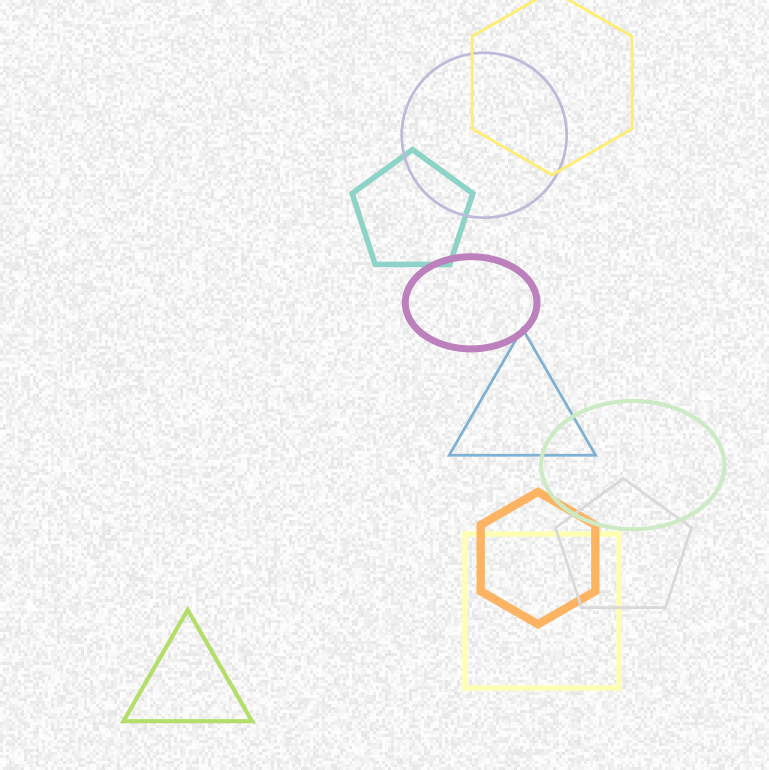[{"shape": "pentagon", "thickness": 2, "radius": 0.41, "center": [0.536, 0.723]}, {"shape": "square", "thickness": 2, "radius": 0.5, "center": [0.704, 0.207]}, {"shape": "circle", "thickness": 1, "radius": 0.54, "center": [0.629, 0.824]}, {"shape": "triangle", "thickness": 1, "radius": 0.55, "center": [0.678, 0.464]}, {"shape": "hexagon", "thickness": 3, "radius": 0.43, "center": [0.699, 0.275]}, {"shape": "triangle", "thickness": 1.5, "radius": 0.48, "center": [0.244, 0.112]}, {"shape": "pentagon", "thickness": 1, "radius": 0.46, "center": [0.81, 0.286]}, {"shape": "oval", "thickness": 2.5, "radius": 0.43, "center": [0.612, 0.607]}, {"shape": "oval", "thickness": 1.5, "radius": 0.6, "center": [0.822, 0.396]}, {"shape": "hexagon", "thickness": 1, "radius": 0.6, "center": [0.717, 0.893]}]